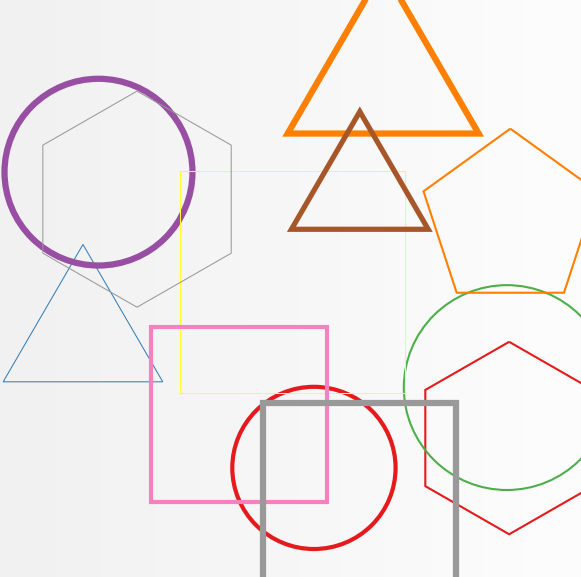[{"shape": "hexagon", "thickness": 1, "radius": 0.83, "center": [0.876, 0.241]}, {"shape": "circle", "thickness": 2, "radius": 0.7, "center": [0.54, 0.189]}, {"shape": "triangle", "thickness": 0.5, "radius": 0.79, "center": [0.143, 0.417]}, {"shape": "circle", "thickness": 1, "radius": 0.89, "center": [0.872, 0.328]}, {"shape": "circle", "thickness": 3, "radius": 0.81, "center": [0.169, 0.701]}, {"shape": "triangle", "thickness": 3, "radius": 0.95, "center": [0.659, 0.863]}, {"shape": "pentagon", "thickness": 1, "radius": 0.79, "center": [0.878, 0.619]}, {"shape": "square", "thickness": 0.5, "radius": 0.96, "center": [0.503, 0.511]}, {"shape": "triangle", "thickness": 2.5, "radius": 0.68, "center": [0.619, 0.67]}, {"shape": "square", "thickness": 2, "radius": 0.76, "center": [0.411, 0.282]}, {"shape": "square", "thickness": 3, "radius": 0.83, "center": [0.619, 0.135]}, {"shape": "hexagon", "thickness": 0.5, "radius": 0.94, "center": [0.236, 0.654]}]